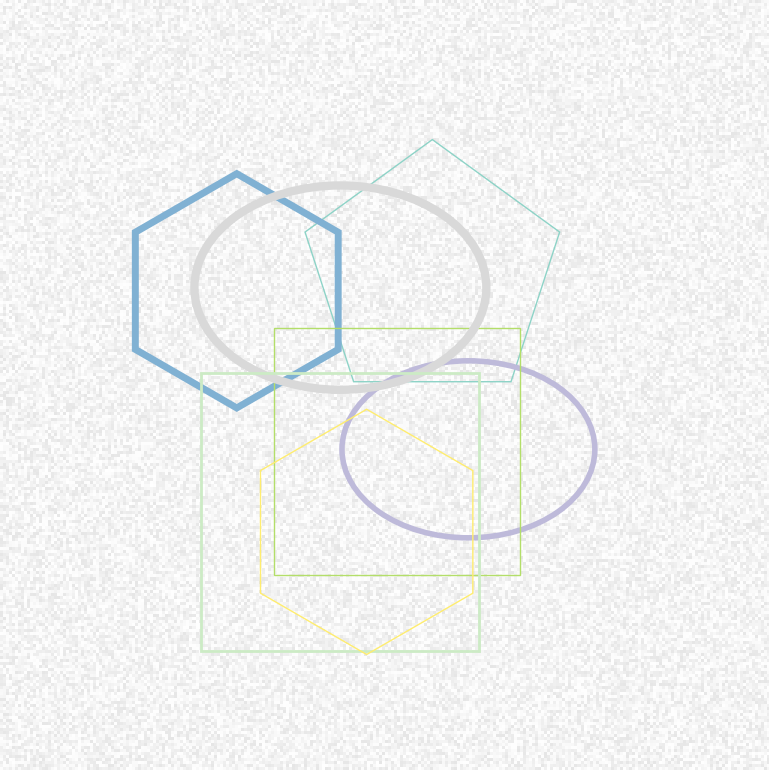[{"shape": "pentagon", "thickness": 0.5, "radius": 0.87, "center": [0.561, 0.645]}, {"shape": "oval", "thickness": 2, "radius": 0.82, "center": [0.608, 0.416]}, {"shape": "hexagon", "thickness": 2.5, "radius": 0.76, "center": [0.307, 0.622]}, {"shape": "square", "thickness": 0.5, "radius": 0.8, "center": [0.516, 0.414]}, {"shape": "oval", "thickness": 3, "radius": 0.95, "center": [0.442, 0.626]}, {"shape": "square", "thickness": 1, "radius": 0.9, "center": [0.442, 0.335]}, {"shape": "hexagon", "thickness": 0.5, "radius": 0.8, "center": [0.476, 0.309]}]